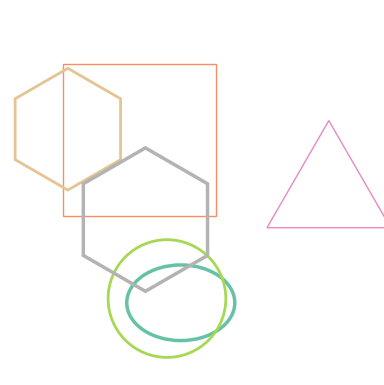[{"shape": "oval", "thickness": 2.5, "radius": 0.7, "center": [0.47, 0.214]}, {"shape": "square", "thickness": 1, "radius": 0.99, "center": [0.362, 0.637]}, {"shape": "triangle", "thickness": 1, "radius": 0.93, "center": [0.854, 0.501]}, {"shape": "circle", "thickness": 2, "radius": 0.76, "center": [0.434, 0.225]}, {"shape": "hexagon", "thickness": 2, "radius": 0.79, "center": [0.176, 0.664]}, {"shape": "hexagon", "thickness": 2.5, "radius": 0.93, "center": [0.378, 0.43]}]